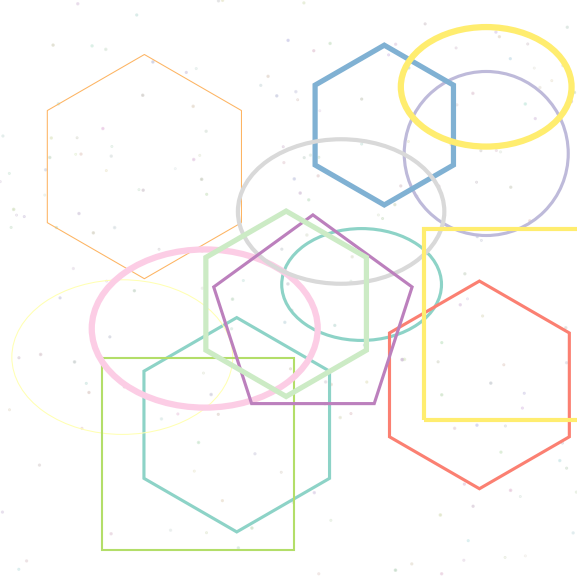[{"shape": "oval", "thickness": 1.5, "radius": 0.69, "center": [0.626, 0.506]}, {"shape": "hexagon", "thickness": 1.5, "radius": 0.93, "center": [0.41, 0.264]}, {"shape": "oval", "thickness": 0.5, "radius": 0.96, "center": [0.212, 0.381]}, {"shape": "circle", "thickness": 1.5, "radius": 0.71, "center": [0.842, 0.733]}, {"shape": "hexagon", "thickness": 1.5, "radius": 0.9, "center": [0.83, 0.333]}, {"shape": "hexagon", "thickness": 2.5, "radius": 0.69, "center": [0.665, 0.783]}, {"shape": "hexagon", "thickness": 0.5, "radius": 0.97, "center": [0.25, 0.711]}, {"shape": "square", "thickness": 1, "radius": 0.83, "center": [0.342, 0.212]}, {"shape": "oval", "thickness": 3, "radius": 0.98, "center": [0.355, 0.43]}, {"shape": "oval", "thickness": 2, "radius": 0.89, "center": [0.591, 0.633]}, {"shape": "pentagon", "thickness": 1.5, "radius": 0.9, "center": [0.542, 0.446]}, {"shape": "hexagon", "thickness": 2.5, "radius": 0.8, "center": [0.495, 0.473]}, {"shape": "oval", "thickness": 3, "radius": 0.74, "center": [0.842, 0.849]}, {"shape": "square", "thickness": 2, "radius": 0.83, "center": [0.9, 0.437]}]